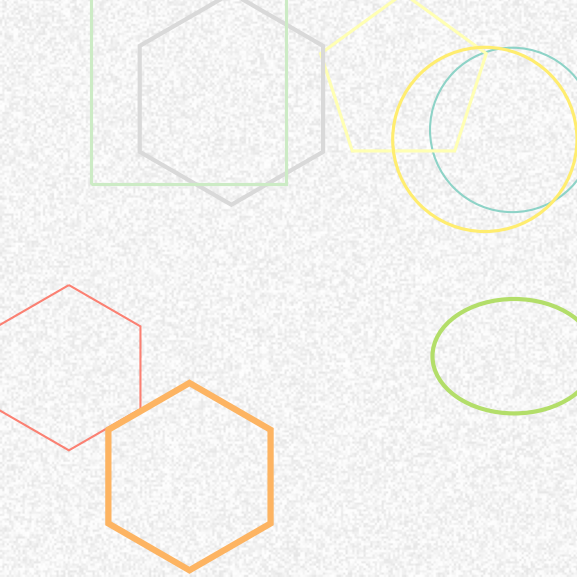[{"shape": "circle", "thickness": 1, "radius": 0.71, "center": [0.887, 0.774]}, {"shape": "pentagon", "thickness": 1.5, "radius": 0.75, "center": [0.699, 0.86]}, {"shape": "hexagon", "thickness": 1, "radius": 0.72, "center": [0.119, 0.362]}, {"shape": "hexagon", "thickness": 3, "radius": 0.81, "center": [0.328, 0.174]}, {"shape": "oval", "thickness": 2, "radius": 0.71, "center": [0.89, 0.382]}, {"shape": "hexagon", "thickness": 2, "radius": 0.92, "center": [0.401, 0.828]}, {"shape": "square", "thickness": 1.5, "radius": 0.84, "center": [0.326, 0.849]}, {"shape": "circle", "thickness": 1.5, "radius": 0.8, "center": [0.84, 0.758]}]